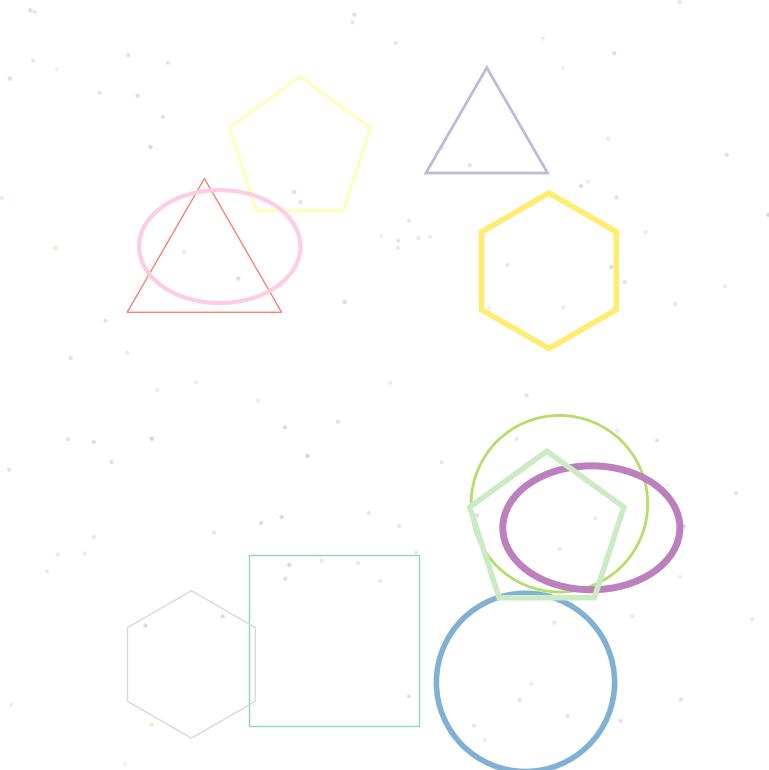[{"shape": "square", "thickness": 0.5, "radius": 0.55, "center": [0.434, 0.168]}, {"shape": "pentagon", "thickness": 1, "radius": 0.48, "center": [0.39, 0.804]}, {"shape": "triangle", "thickness": 1, "radius": 0.46, "center": [0.632, 0.821]}, {"shape": "triangle", "thickness": 0.5, "radius": 0.58, "center": [0.265, 0.652]}, {"shape": "circle", "thickness": 2, "radius": 0.58, "center": [0.682, 0.114]}, {"shape": "circle", "thickness": 1, "radius": 0.57, "center": [0.727, 0.346]}, {"shape": "oval", "thickness": 1.5, "radius": 0.52, "center": [0.285, 0.68]}, {"shape": "hexagon", "thickness": 0.5, "radius": 0.48, "center": [0.249, 0.137]}, {"shape": "oval", "thickness": 2.5, "radius": 0.57, "center": [0.768, 0.315]}, {"shape": "pentagon", "thickness": 2, "radius": 0.53, "center": [0.71, 0.309]}, {"shape": "hexagon", "thickness": 2, "radius": 0.51, "center": [0.713, 0.648]}]